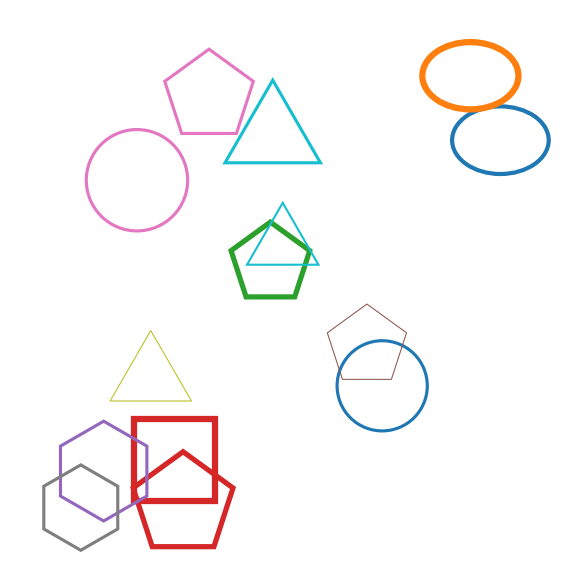[{"shape": "circle", "thickness": 1.5, "radius": 0.39, "center": [0.662, 0.331]}, {"shape": "oval", "thickness": 2, "radius": 0.42, "center": [0.867, 0.756]}, {"shape": "oval", "thickness": 3, "radius": 0.42, "center": [0.815, 0.868]}, {"shape": "pentagon", "thickness": 2.5, "radius": 0.36, "center": [0.468, 0.543]}, {"shape": "square", "thickness": 3, "radius": 0.35, "center": [0.302, 0.203]}, {"shape": "pentagon", "thickness": 2.5, "radius": 0.45, "center": [0.317, 0.126]}, {"shape": "hexagon", "thickness": 1.5, "radius": 0.43, "center": [0.18, 0.183]}, {"shape": "pentagon", "thickness": 0.5, "radius": 0.36, "center": [0.635, 0.401]}, {"shape": "pentagon", "thickness": 1.5, "radius": 0.4, "center": [0.362, 0.833]}, {"shape": "circle", "thickness": 1.5, "radius": 0.44, "center": [0.237, 0.687]}, {"shape": "hexagon", "thickness": 1.5, "radius": 0.37, "center": [0.14, 0.12]}, {"shape": "triangle", "thickness": 0.5, "radius": 0.41, "center": [0.261, 0.345]}, {"shape": "triangle", "thickness": 1, "radius": 0.36, "center": [0.49, 0.576]}, {"shape": "triangle", "thickness": 1.5, "radius": 0.48, "center": [0.472, 0.765]}]